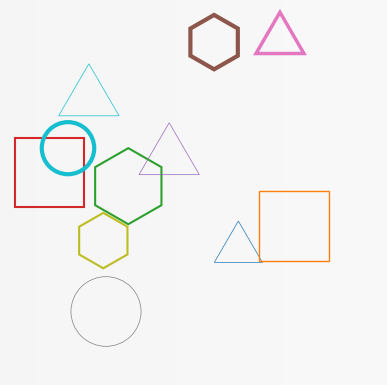[{"shape": "triangle", "thickness": 0.5, "radius": 0.36, "center": [0.615, 0.354]}, {"shape": "square", "thickness": 1, "radius": 0.45, "center": [0.759, 0.413]}, {"shape": "hexagon", "thickness": 1.5, "radius": 0.49, "center": [0.331, 0.516]}, {"shape": "square", "thickness": 1.5, "radius": 0.45, "center": [0.128, 0.552]}, {"shape": "triangle", "thickness": 0.5, "radius": 0.45, "center": [0.437, 0.591]}, {"shape": "hexagon", "thickness": 3, "radius": 0.35, "center": [0.553, 0.891]}, {"shape": "triangle", "thickness": 2.5, "radius": 0.36, "center": [0.722, 0.897]}, {"shape": "circle", "thickness": 0.5, "radius": 0.45, "center": [0.274, 0.191]}, {"shape": "hexagon", "thickness": 1.5, "radius": 0.36, "center": [0.267, 0.375]}, {"shape": "triangle", "thickness": 0.5, "radius": 0.45, "center": [0.229, 0.744]}, {"shape": "circle", "thickness": 3, "radius": 0.34, "center": [0.175, 0.615]}]